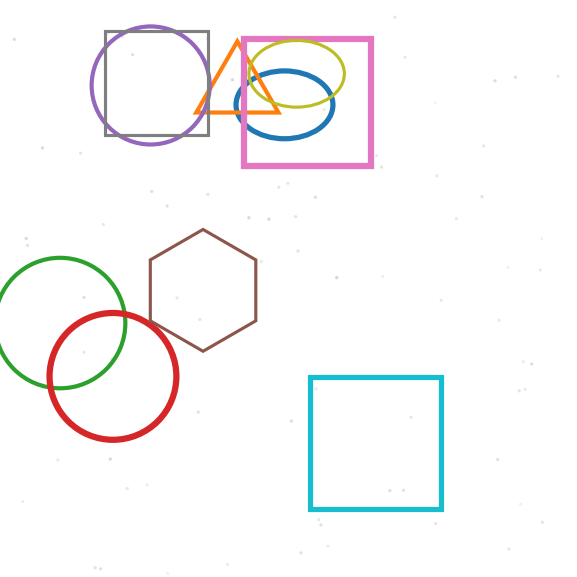[{"shape": "oval", "thickness": 2.5, "radius": 0.42, "center": [0.493, 0.818]}, {"shape": "triangle", "thickness": 2, "radius": 0.41, "center": [0.411, 0.845]}, {"shape": "circle", "thickness": 2, "radius": 0.56, "center": [0.104, 0.44]}, {"shape": "circle", "thickness": 3, "radius": 0.55, "center": [0.196, 0.347]}, {"shape": "circle", "thickness": 2, "radius": 0.51, "center": [0.261, 0.851]}, {"shape": "hexagon", "thickness": 1.5, "radius": 0.53, "center": [0.352, 0.496]}, {"shape": "square", "thickness": 3, "radius": 0.55, "center": [0.532, 0.822]}, {"shape": "square", "thickness": 1.5, "radius": 0.45, "center": [0.271, 0.856]}, {"shape": "oval", "thickness": 1.5, "radius": 0.41, "center": [0.514, 0.871]}, {"shape": "square", "thickness": 2.5, "radius": 0.57, "center": [0.65, 0.232]}]